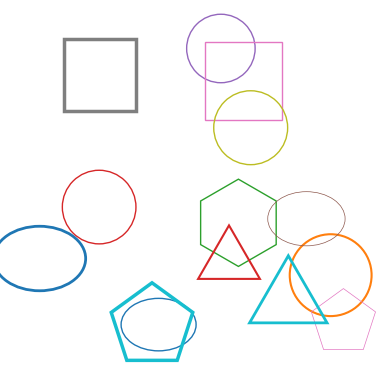[{"shape": "oval", "thickness": 1, "radius": 0.49, "center": [0.412, 0.157]}, {"shape": "oval", "thickness": 2, "radius": 0.6, "center": [0.103, 0.329]}, {"shape": "circle", "thickness": 1.5, "radius": 0.53, "center": [0.859, 0.285]}, {"shape": "hexagon", "thickness": 1, "radius": 0.57, "center": [0.619, 0.421]}, {"shape": "triangle", "thickness": 1.5, "radius": 0.46, "center": [0.595, 0.322]}, {"shape": "circle", "thickness": 1, "radius": 0.48, "center": [0.258, 0.462]}, {"shape": "circle", "thickness": 1, "radius": 0.44, "center": [0.574, 0.874]}, {"shape": "oval", "thickness": 0.5, "radius": 0.5, "center": [0.796, 0.432]}, {"shape": "pentagon", "thickness": 0.5, "radius": 0.44, "center": [0.892, 0.163]}, {"shape": "square", "thickness": 1, "radius": 0.5, "center": [0.633, 0.79]}, {"shape": "square", "thickness": 2.5, "radius": 0.47, "center": [0.261, 0.805]}, {"shape": "circle", "thickness": 1, "radius": 0.48, "center": [0.651, 0.668]}, {"shape": "triangle", "thickness": 2, "radius": 0.58, "center": [0.749, 0.22]}, {"shape": "pentagon", "thickness": 2.5, "radius": 0.56, "center": [0.395, 0.154]}]